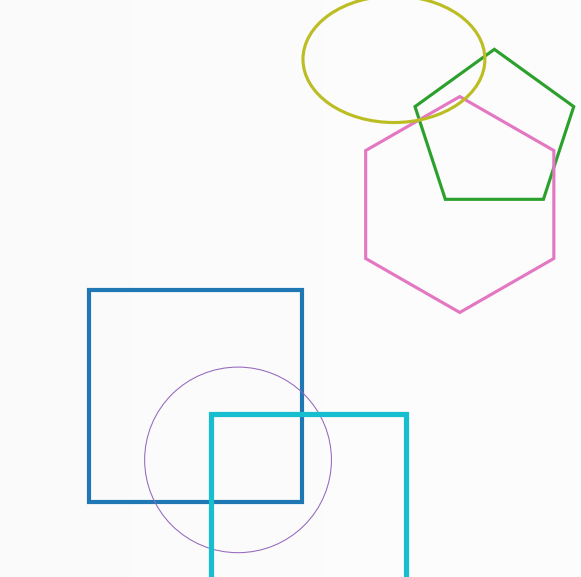[{"shape": "square", "thickness": 2, "radius": 0.92, "center": [0.337, 0.314]}, {"shape": "pentagon", "thickness": 1.5, "radius": 0.72, "center": [0.851, 0.77]}, {"shape": "circle", "thickness": 0.5, "radius": 0.8, "center": [0.41, 0.203]}, {"shape": "hexagon", "thickness": 1.5, "radius": 0.93, "center": [0.791, 0.645]}, {"shape": "oval", "thickness": 1.5, "radius": 0.78, "center": [0.678, 0.897]}, {"shape": "square", "thickness": 2.5, "radius": 0.84, "center": [0.531, 0.115]}]